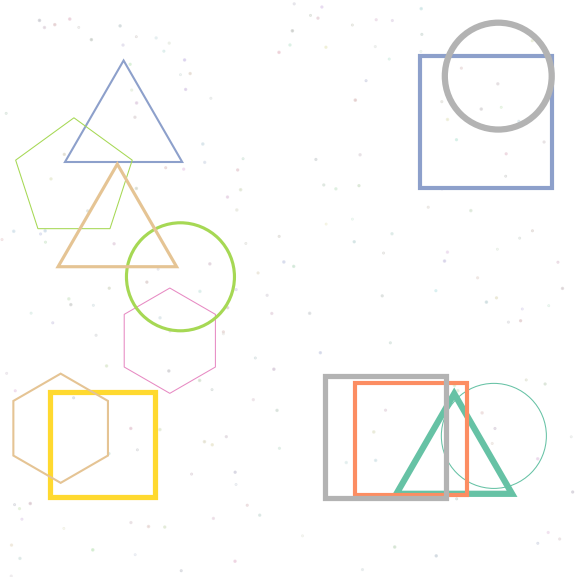[{"shape": "circle", "thickness": 0.5, "radius": 0.45, "center": [0.855, 0.244]}, {"shape": "triangle", "thickness": 3, "radius": 0.58, "center": [0.787, 0.202]}, {"shape": "square", "thickness": 2, "radius": 0.48, "center": [0.712, 0.239]}, {"shape": "square", "thickness": 2, "radius": 0.57, "center": [0.842, 0.787]}, {"shape": "triangle", "thickness": 1, "radius": 0.59, "center": [0.214, 0.777]}, {"shape": "hexagon", "thickness": 0.5, "radius": 0.46, "center": [0.294, 0.409]}, {"shape": "pentagon", "thickness": 0.5, "radius": 0.53, "center": [0.128, 0.689]}, {"shape": "circle", "thickness": 1.5, "radius": 0.47, "center": [0.312, 0.52]}, {"shape": "square", "thickness": 2.5, "radius": 0.45, "center": [0.177, 0.229]}, {"shape": "triangle", "thickness": 1.5, "radius": 0.59, "center": [0.203, 0.597]}, {"shape": "hexagon", "thickness": 1, "radius": 0.47, "center": [0.105, 0.258]}, {"shape": "circle", "thickness": 3, "radius": 0.46, "center": [0.863, 0.867]}, {"shape": "square", "thickness": 2.5, "radius": 0.53, "center": [0.668, 0.243]}]